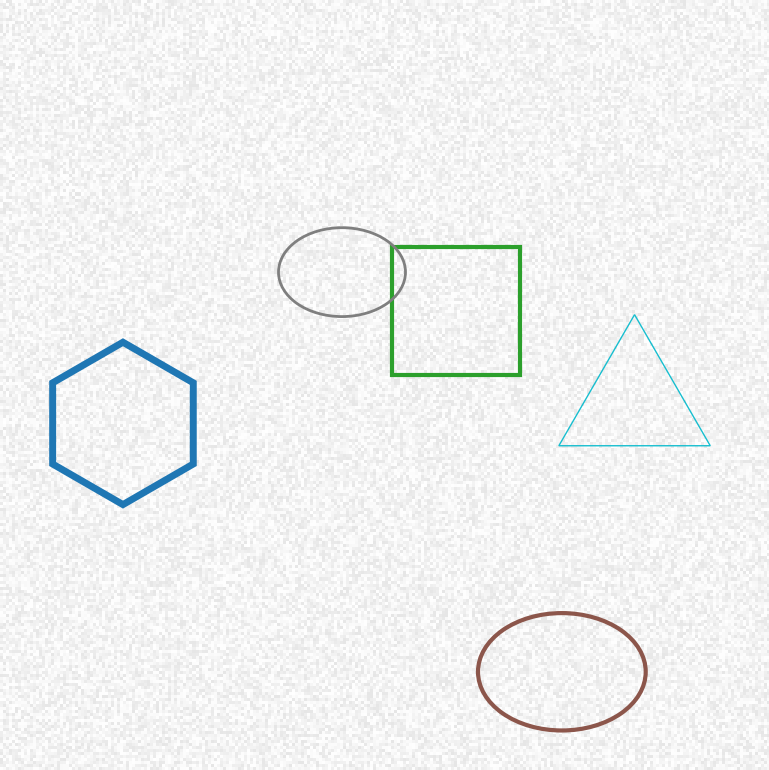[{"shape": "hexagon", "thickness": 2.5, "radius": 0.53, "center": [0.16, 0.45]}, {"shape": "square", "thickness": 1.5, "radius": 0.41, "center": [0.592, 0.596]}, {"shape": "oval", "thickness": 1.5, "radius": 0.54, "center": [0.73, 0.128]}, {"shape": "oval", "thickness": 1, "radius": 0.41, "center": [0.444, 0.647]}, {"shape": "triangle", "thickness": 0.5, "radius": 0.57, "center": [0.824, 0.478]}]